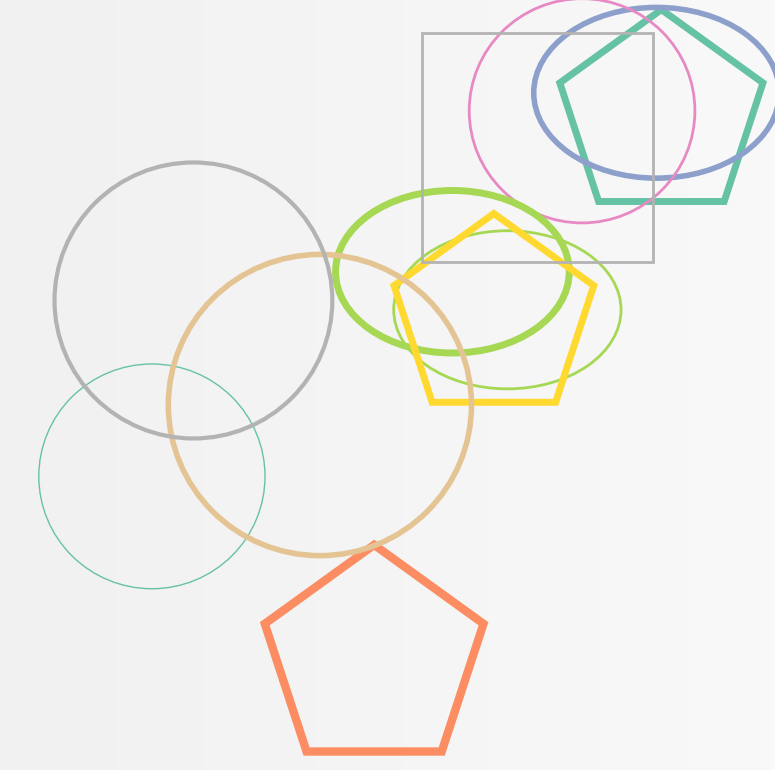[{"shape": "pentagon", "thickness": 2.5, "radius": 0.69, "center": [0.853, 0.85]}, {"shape": "circle", "thickness": 0.5, "radius": 0.73, "center": [0.196, 0.381]}, {"shape": "pentagon", "thickness": 3, "radius": 0.74, "center": [0.483, 0.144]}, {"shape": "oval", "thickness": 2, "radius": 0.79, "center": [0.847, 0.88]}, {"shape": "circle", "thickness": 1, "radius": 0.73, "center": [0.751, 0.856]}, {"shape": "oval", "thickness": 1, "radius": 0.73, "center": [0.655, 0.598]}, {"shape": "oval", "thickness": 2.5, "radius": 0.75, "center": [0.584, 0.647]}, {"shape": "pentagon", "thickness": 2.5, "radius": 0.68, "center": [0.637, 0.587]}, {"shape": "circle", "thickness": 2, "radius": 0.98, "center": [0.413, 0.474]}, {"shape": "circle", "thickness": 1.5, "radius": 0.9, "center": [0.25, 0.61]}, {"shape": "square", "thickness": 1, "radius": 0.74, "center": [0.694, 0.808]}]